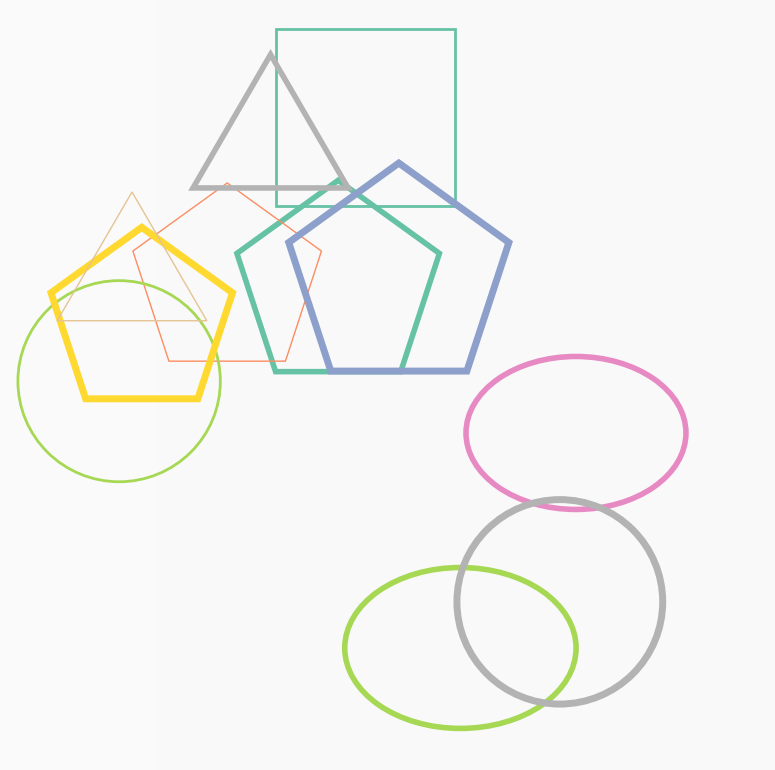[{"shape": "square", "thickness": 1, "radius": 0.58, "center": [0.471, 0.848]}, {"shape": "pentagon", "thickness": 2, "radius": 0.69, "center": [0.436, 0.628]}, {"shape": "pentagon", "thickness": 0.5, "radius": 0.64, "center": [0.293, 0.634]}, {"shape": "pentagon", "thickness": 2.5, "radius": 0.75, "center": [0.515, 0.639]}, {"shape": "oval", "thickness": 2, "radius": 0.71, "center": [0.743, 0.438]}, {"shape": "oval", "thickness": 2, "radius": 0.75, "center": [0.594, 0.158]}, {"shape": "circle", "thickness": 1, "radius": 0.65, "center": [0.154, 0.505]}, {"shape": "pentagon", "thickness": 2.5, "radius": 0.62, "center": [0.183, 0.582]}, {"shape": "triangle", "thickness": 0.5, "radius": 0.56, "center": [0.17, 0.639]}, {"shape": "circle", "thickness": 2.5, "radius": 0.66, "center": [0.722, 0.218]}, {"shape": "triangle", "thickness": 2, "radius": 0.58, "center": [0.349, 0.814]}]